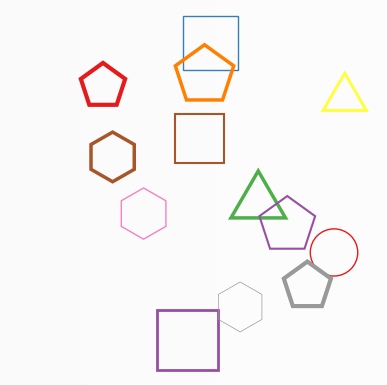[{"shape": "pentagon", "thickness": 3, "radius": 0.3, "center": [0.266, 0.776]}, {"shape": "circle", "thickness": 1, "radius": 0.31, "center": [0.862, 0.344]}, {"shape": "square", "thickness": 1, "radius": 0.35, "center": [0.543, 0.889]}, {"shape": "triangle", "thickness": 2.5, "radius": 0.41, "center": [0.666, 0.475]}, {"shape": "pentagon", "thickness": 1.5, "radius": 0.38, "center": [0.741, 0.415]}, {"shape": "square", "thickness": 2, "radius": 0.39, "center": [0.484, 0.117]}, {"shape": "pentagon", "thickness": 2.5, "radius": 0.4, "center": [0.528, 0.804]}, {"shape": "triangle", "thickness": 2, "radius": 0.32, "center": [0.89, 0.745]}, {"shape": "square", "thickness": 1.5, "radius": 0.32, "center": [0.514, 0.641]}, {"shape": "hexagon", "thickness": 2.5, "radius": 0.32, "center": [0.291, 0.592]}, {"shape": "hexagon", "thickness": 1, "radius": 0.33, "center": [0.371, 0.445]}, {"shape": "pentagon", "thickness": 3, "radius": 0.32, "center": [0.793, 0.257]}, {"shape": "hexagon", "thickness": 0.5, "radius": 0.32, "center": [0.62, 0.203]}]